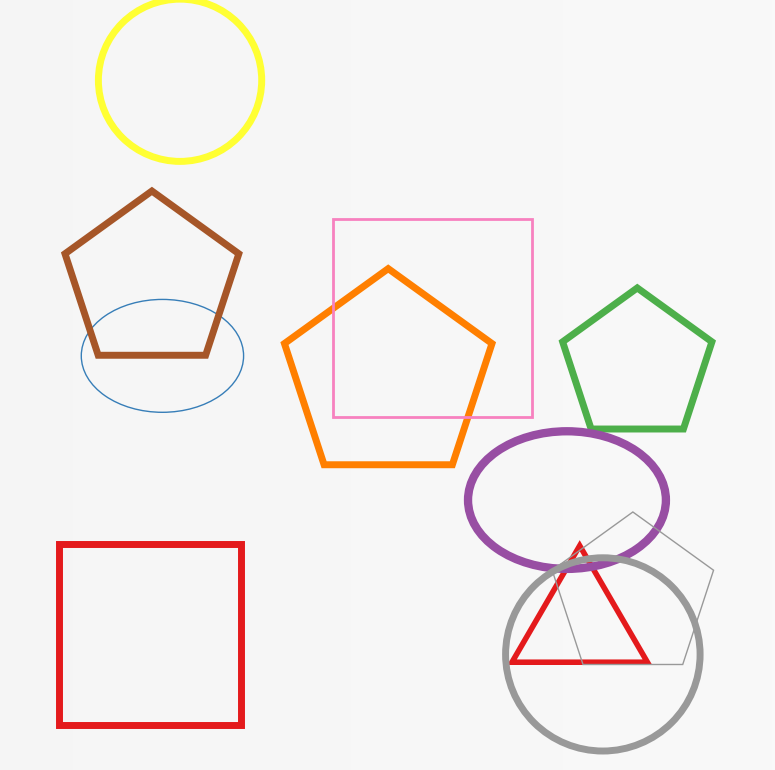[{"shape": "square", "thickness": 2.5, "radius": 0.59, "center": [0.193, 0.176]}, {"shape": "triangle", "thickness": 2, "radius": 0.5, "center": [0.748, 0.19]}, {"shape": "oval", "thickness": 0.5, "radius": 0.52, "center": [0.21, 0.538]}, {"shape": "pentagon", "thickness": 2.5, "radius": 0.51, "center": [0.822, 0.525]}, {"shape": "oval", "thickness": 3, "radius": 0.64, "center": [0.732, 0.351]}, {"shape": "pentagon", "thickness": 2.5, "radius": 0.7, "center": [0.501, 0.51]}, {"shape": "circle", "thickness": 2.5, "radius": 0.53, "center": [0.232, 0.896]}, {"shape": "pentagon", "thickness": 2.5, "radius": 0.59, "center": [0.196, 0.634]}, {"shape": "square", "thickness": 1, "radius": 0.64, "center": [0.558, 0.586]}, {"shape": "circle", "thickness": 2.5, "radius": 0.63, "center": [0.778, 0.15]}, {"shape": "pentagon", "thickness": 0.5, "radius": 0.55, "center": [0.817, 0.226]}]